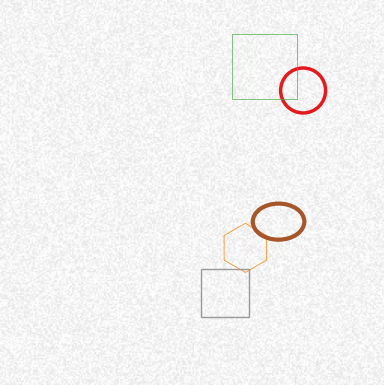[{"shape": "circle", "thickness": 2.5, "radius": 0.29, "center": [0.787, 0.765]}, {"shape": "square", "thickness": 0.5, "radius": 0.42, "center": [0.687, 0.828]}, {"shape": "hexagon", "thickness": 0.5, "radius": 0.32, "center": [0.637, 0.356]}, {"shape": "oval", "thickness": 3, "radius": 0.33, "center": [0.724, 0.424]}, {"shape": "square", "thickness": 1, "radius": 0.31, "center": [0.583, 0.239]}]